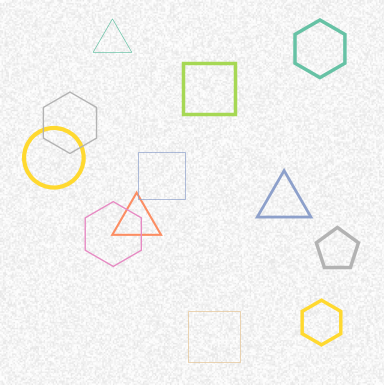[{"shape": "hexagon", "thickness": 2.5, "radius": 0.37, "center": [0.831, 0.873]}, {"shape": "triangle", "thickness": 0.5, "radius": 0.29, "center": [0.292, 0.893]}, {"shape": "triangle", "thickness": 1.5, "radius": 0.37, "center": [0.355, 0.427]}, {"shape": "triangle", "thickness": 2, "radius": 0.4, "center": [0.738, 0.476]}, {"shape": "square", "thickness": 0.5, "radius": 0.31, "center": [0.42, 0.544]}, {"shape": "hexagon", "thickness": 1, "radius": 0.42, "center": [0.294, 0.392]}, {"shape": "square", "thickness": 2.5, "radius": 0.34, "center": [0.542, 0.77]}, {"shape": "hexagon", "thickness": 2.5, "radius": 0.29, "center": [0.835, 0.162]}, {"shape": "circle", "thickness": 3, "radius": 0.39, "center": [0.14, 0.59]}, {"shape": "square", "thickness": 0.5, "radius": 0.33, "center": [0.556, 0.125]}, {"shape": "pentagon", "thickness": 2.5, "radius": 0.29, "center": [0.876, 0.352]}, {"shape": "hexagon", "thickness": 1, "radius": 0.4, "center": [0.182, 0.681]}]